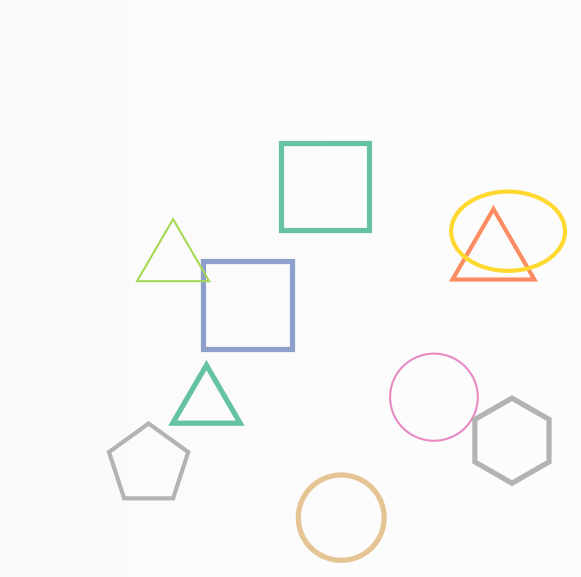[{"shape": "triangle", "thickness": 2.5, "radius": 0.34, "center": [0.355, 0.3]}, {"shape": "square", "thickness": 2.5, "radius": 0.38, "center": [0.56, 0.676]}, {"shape": "triangle", "thickness": 2, "radius": 0.41, "center": [0.849, 0.556]}, {"shape": "square", "thickness": 2.5, "radius": 0.38, "center": [0.426, 0.471]}, {"shape": "circle", "thickness": 1, "radius": 0.38, "center": [0.747, 0.311]}, {"shape": "triangle", "thickness": 1, "radius": 0.36, "center": [0.298, 0.548]}, {"shape": "oval", "thickness": 2, "radius": 0.49, "center": [0.874, 0.599]}, {"shape": "circle", "thickness": 2.5, "radius": 0.37, "center": [0.587, 0.103]}, {"shape": "hexagon", "thickness": 2.5, "radius": 0.37, "center": [0.881, 0.236]}, {"shape": "pentagon", "thickness": 2, "radius": 0.36, "center": [0.256, 0.194]}]